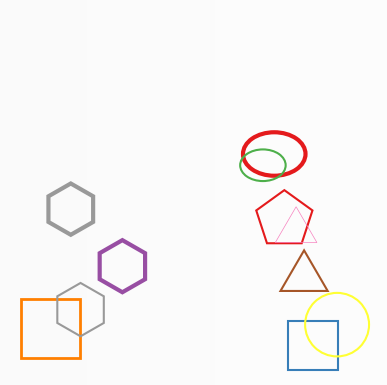[{"shape": "pentagon", "thickness": 1.5, "radius": 0.38, "center": [0.734, 0.43]}, {"shape": "oval", "thickness": 3, "radius": 0.4, "center": [0.708, 0.6]}, {"shape": "square", "thickness": 1.5, "radius": 0.32, "center": [0.807, 0.102]}, {"shape": "oval", "thickness": 1.5, "radius": 0.29, "center": [0.678, 0.571]}, {"shape": "hexagon", "thickness": 3, "radius": 0.34, "center": [0.316, 0.309]}, {"shape": "square", "thickness": 2, "radius": 0.38, "center": [0.13, 0.147]}, {"shape": "circle", "thickness": 1.5, "radius": 0.41, "center": [0.87, 0.157]}, {"shape": "triangle", "thickness": 1.5, "radius": 0.35, "center": [0.785, 0.279]}, {"shape": "triangle", "thickness": 0.5, "radius": 0.31, "center": [0.764, 0.401]}, {"shape": "hexagon", "thickness": 1.5, "radius": 0.35, "center": [0.208, 0.196]}, {"shape": "hexagon", "thickness": 3, "radius": 0.33, "center": [0.183, 0.457]}]